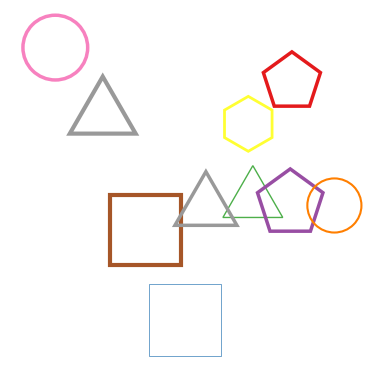[{"shape": "pentagon", "thickness": 2.5, "radius": 0.39, "center": [0.758, 0.787]}, {"shape": "square", "thickness": 0.5, "radius": 0.47, "center": [0.48, 0.168]}, {"shape": "triangle", "thickness": 1, "radius": 0.45, "center": [0.657, 0.48]}, {"shape": "pentagon", "thickness": 2.5, "radius": 0.45, "center": [0.754, 0.472]}, {"shape": "circle", "thickness": 1.5, "radius": 0.35, "center": [0.869, 0.466]}, {"shape": "hexagon", "thickness": 2, "radius": 0.36, "center": [0.645, 0.678]}, {"shape": "square", "thickness": 3, "radius": 0.46, "center": [0.378, 0.403]}, {"shape": "circle", "thickness": 2.5, "radius": 0.42, "center": [0.144, 0.876]}, {"shape": "triangle", "thickness": 3, "radius": 0.49, "center": [0.267, 0.702]}, {"shape": "triangle", "thickness": 2.5, "radius": 0.46, "center": [0.535, 0.461]}]